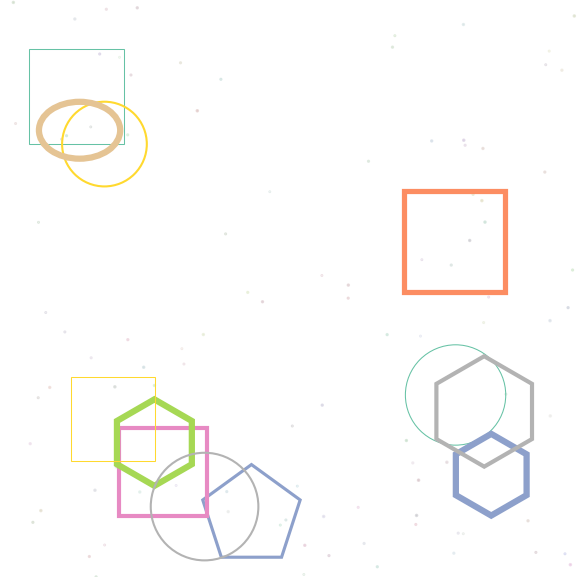[{"shape": "square", "thickness": 0.5, "radius": 0.41, "center": [0.133, 0.832]}, {"shape": "circle", "thickness": 0.5, "radius": 0.43, "center": [0.789, 0.315]}, {"shape": "square", "thickness": 2.5, "radius": 0.44, "center": [0.786, 0.581]}, {"shape": "hexagon", "thickness": 3, "radius": 0.35, "center": [0.851, 0.177]}, {"shape": "pentagon", "thickness": 1.5, "radius": 0.44, "center": [0.435, 0.106]}, {"shape": "square", "thickness": 2, "radius": 0.38, "center": [0.282, 0.183]}, {"shape": "hexagon", "thickness": 3, "radius": 0.37, "center": [0.267, 0.233]}, {"shape": "circle", "thickness": 1, "radius": 0.37, "center": [0.181, 0.75]}, {"shape": "square", "thickness": 0.5, "radius": 0.36, "center": [0.196, 0.274]}, {"shape": "oval", "thickness": 3, "radius": 0.35, "center": [0.138, 0.774]}, {"shape": "circle", "thickness": 1, "radius": 0.47, "center": [0.354, 0.122]}, {"shape": "hexagon", "thickness": 2, "radius": 0.48, "center": [0.838, 0.287]}]